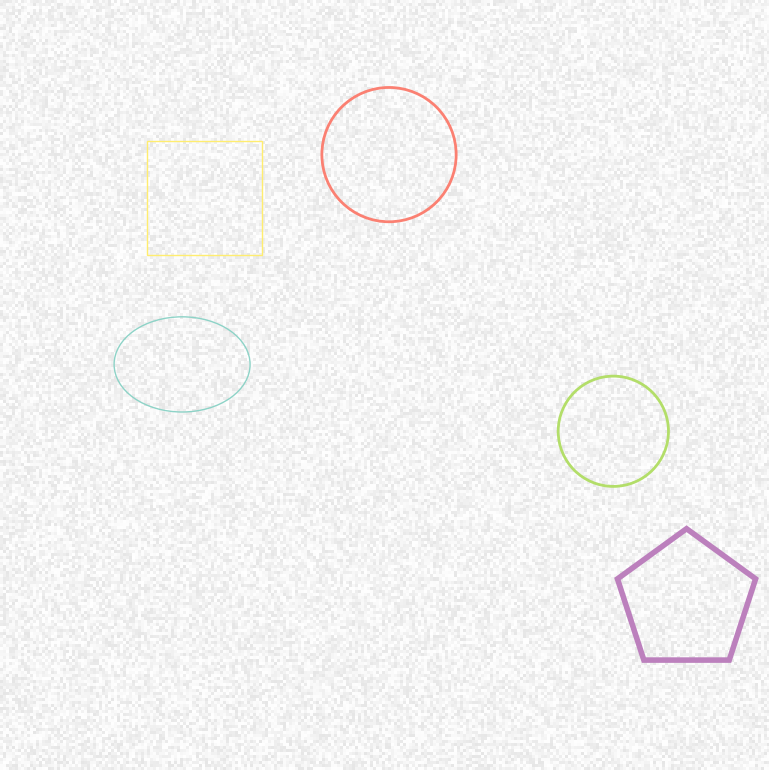[{"shape": "oval", "thickness": 0.5, "radius": 0.44, "center": [0.236, 0.527]}, {"shape": "circle", "thickness": 1, "radius": 0.44, "center": [0.505, 0.799]}, {"shape": "circle", "thickness": 1, "radius": 0.36, "center": [0.797, 0.44]}, {"shape": "pentagon", "thickness": 2, "radius": 0.47, "center": [0.892, 0.219]}, {"shape": "square", "thickness": 0.5, "radius": 0.37, "center": [0.266, 0.743]}]